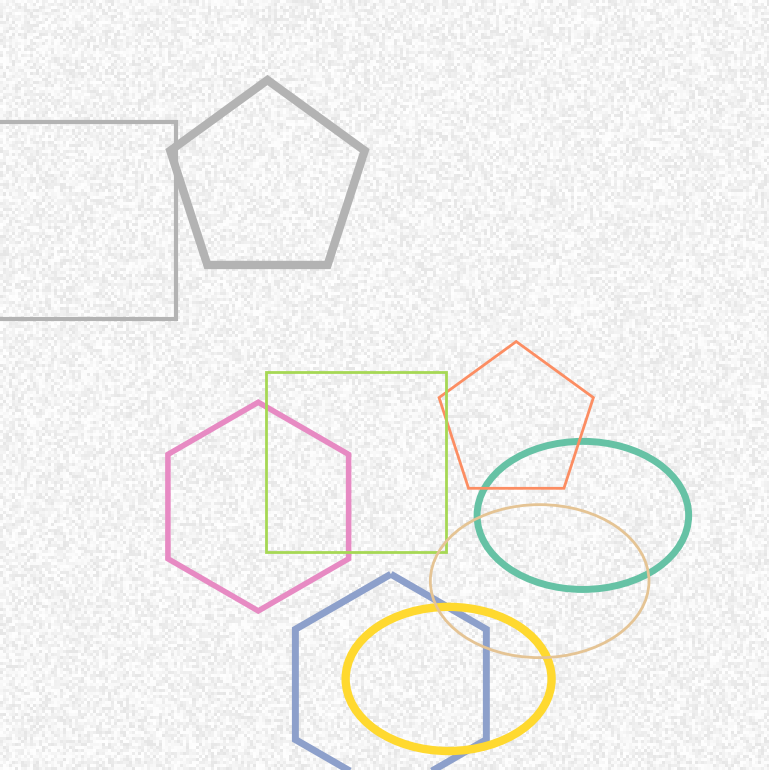[{"shape": "oval", "thickness": 2.5, "radius": 0.69, "center": [0.757, 0.331]}, {"shape": "pentagon", "thickness": 1, "radius": 0.53, "center": [0.67, 0.451]}, {"shape": "hexagon", "thickness": 2.5, "radius": 0.72, "center": [0.508, 0.111]}, {"shape": "hexagon", "thickness": 2, "radius": 0.68, "center": [0.335, 0.342]}, {"shape": "square", "thickness": 1, "radius": 0.58, "center": [0.462, 0.4]}, {"shape": "oval", "thickness": 3, "radius": 0.67, "center": [0.583, 0.118]}, {"shape": "oval", "thickness": 1, "radius": 0.71, "center": [0.701, 0.245]}, {"shape": "pentagon", "thickness": 3, "radius": 0.66, "center": [0.347, 0.763]}, {"shape": "square", "thickness": 1.5, "radius": 0.64, "center": [0.101, 0.714]}]